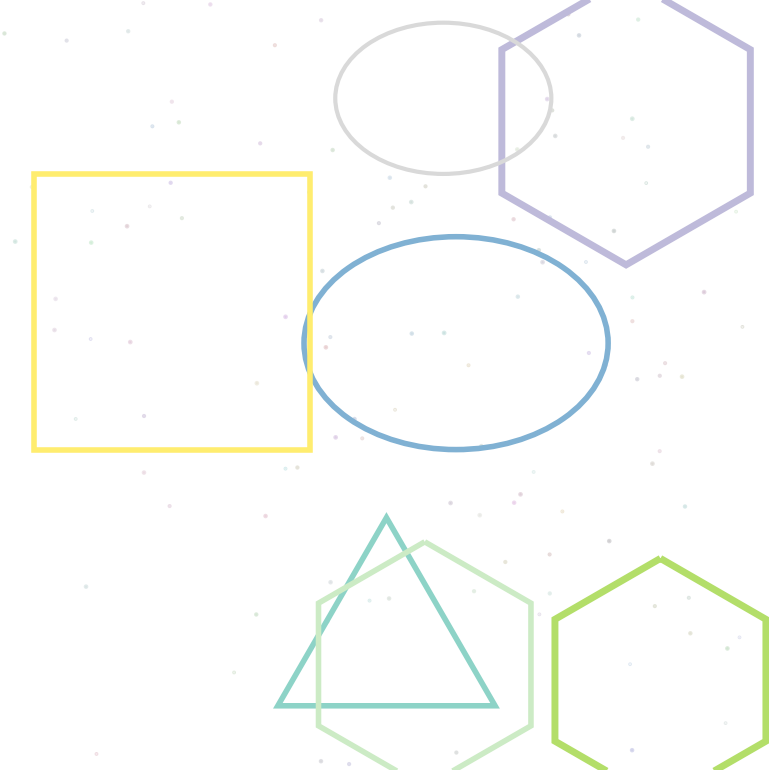[{"shape": "triangle", "thickness": 2, "radius": 0.81, "center": [0.502, 0.165]}, {"shape": "hexagon", "thickness": 2.5, "radius": 0.93, "center": [0.813, 0.842]}, {"shape": "oval", "thickness": 2, "radius": 0.99, "center": [0.592, 0.554]}, {"shape": "hexagon", "thickness": 2.5, "radius": 0.79, "center": [0.858, 0.117]}, {"shape": "oval", "thickness": 1.5, "radius": 0.7, "center": [0.576, 0.872]}, {"shape": "hexagon", "thickness": 2, "radius": 0.8, "center": [0.552, 0.137]}, {"shape": "square", "thickness": 2, "radius": 0.9, "center": [0.224, 0.595]}]